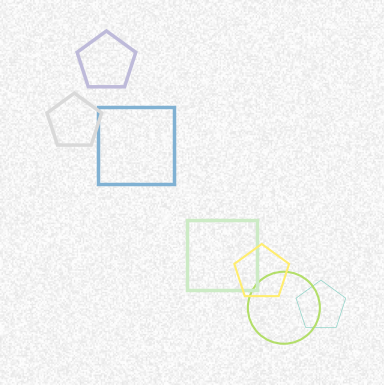[{"shape": "pentagon", "thickness": 0.5, "radius": 0.34, "center": [0.834, 0.205]}, {"shape": "pentagon", "thickness": 2.5, "radius": 0.4, "center": [0.276, 0.839]}, {"shape": "square", "thickness": 2.5, "radius": 0.5, "center": [0.354, 0.622]}, {"shape": "circle", "thickness": 1.5, "radius": 0.47, "center": [0.737, 0.201]}, {"shape": "pentagon", "thickness": 2.5, "radius": 0.37, "center": [0.193, 0.683]}, {"shape": "square", "thickness": 2.5, "radius": 0.46, "center": [0.576, 0.337]}, {"shape": "pentagon", "thickness": 1.5, "radius": 0.37, "center": [0.68, 0.291]}]